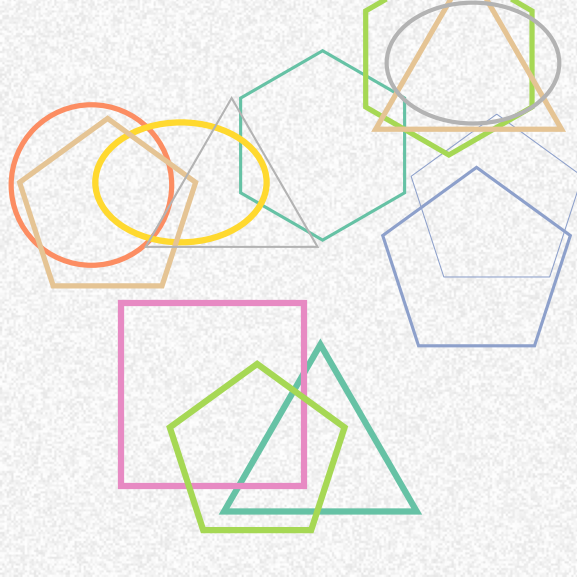[{"shape": "triangle", "thickness": 3, "radius": 0.96, "center": [0.555, 0.21]}, {"shape": "hexagon", "thickness": 1.5, "radius": 0.82, "center": [0.559, 0.747]}, {"shape": "circle", "thickness": 2.5, "radius": 0.69, "center": [0.158, 0.679]}, {"shape": "pentagon", "thickness": 0.5, "radius": 0.78, "center": [0.86, 0.646]}, {"shape": "pentagon", "thickness": 1.5, "radius": 0.85, "center": [0.825, 0.539]}, {"shape": "square", "thickness": 3, "radius": 0.8, "center": [0.368, 0.316]}, {"shape": "pentagon", "thickness": 3, "radius": 0.8, "center": [0.445, 0.21]}, {"shape": "hexagon", "thickness": 2.5, "radius": 0.83, "center": [0.777, 0.897]}, {"shape": "oval", "thickness": 3, "radius": 0.74, "center": [0.313, 0.683]}, {"shape": "triangle", "thickness": 2.5, "radius": 0.93, "center": [0.811, 0.868]}, {"shape": "pentagon", "thickness": 2.5, "radius": 0.8, "center": [0.186, 0.634]}, {"shape": "triangle", "thickness": 1, "radius": 0.86, "center": [0.401, 0.658]}, {"shape": "oval", "thickness": 2, "radius": 0.75, "center": [0.819, 0.89]}]